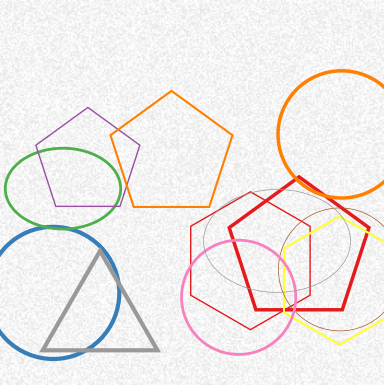[{"shape": "pentagon", "thickness": 2.5, "radius": 0.95, "center": [0.777, 0.35]}, {"shape": "hexagon", "thickness": 1, "radius": 0.9, "center": [0.65, 0.323]}, {"shape": "circle", "thickness": 3, "radius": 0.86, "center": [0.138, 0.239]}, {"shape": "oval", "thickness": 2, "radius": 0.75, "center": [0.164, 0.51]}, {"shape": "pentagon", "thickness": 1, "radius": 0.71, "center": [0.228, 0.579]}, {"shape": "circle", "thickness": 2.5, "radius": 0.83, "center": [0.887, 0.651]}, {"shape": "pentagon", "thickness": 1.5, "radius": 0.83, "center": [0.445, 0.597]}, {"shape": "hexagon", "thickness": 1.5, "radius": 0.83, "center": [0.882, 0.271]}, {"shape": "circle", "thickness": 0.5, "radius": 0.8, "center": [0.883, 0.3]}, {"shape": "circle", "thickness": 2, "radius": 0.74, "center": [0.62, 0.228]}, {"shape": "oval", "thickness": 0.5, "radius": 0.95, "center": [0.72, 0.374]}, {"shape": "triangle", "thickness": 3, "radius": 0.86, "center": [0.26, 0.176]}]